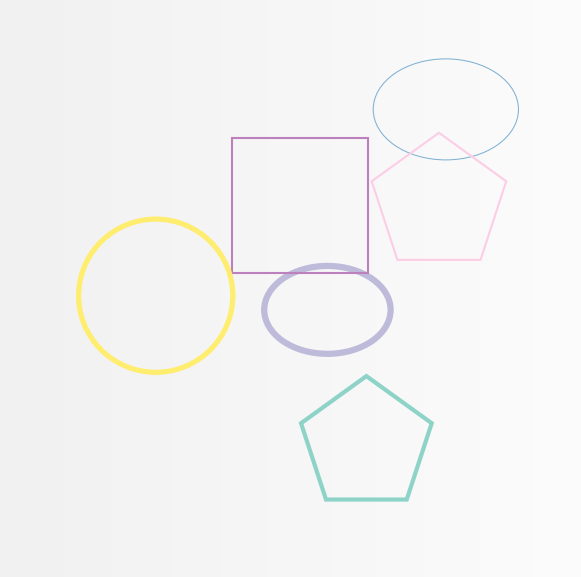[{"shape": "pentagon", "thickness": 2, "radius": 0.59, "center": [0.63, 0.23]}, {"shape": "oval", "thickness": 3, "radius": 0.54, "center": [0.563, 0.463]}, {"shape": "oval", "thickness": 0.5, "radius": 0.62, "center": [0.767, 0.81]}, {"shape": "pentagon", "thickness": 1, "radius": 0.61, "center": [0.755, 0.648]}, {"shape": "square", "thickness": 1, "radius": 0.58, "center": [0.517, 0.643]}, {"shape": "circle", "thickness": 2.5, "radius": 0.66, "center": [0.268, 0.487]}]